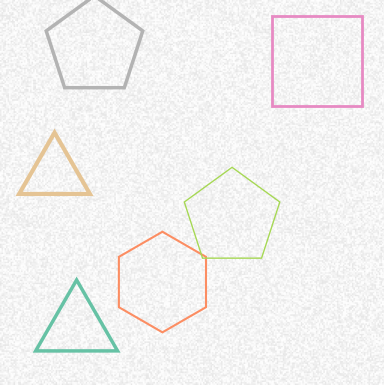[{"shape": "triangle", "thickness": 2.5, "radius": 0.61, "center": [0.199, 0.15]}, {"shape": "hexagon", "thickness": 1.5, "radius": 0.65, "center": [0.422, 0.267]}, {"shape": "square", "thickness": 2, "radius": 0.59, "center": [0.823, 0.841]}, {"shape": "pentagon", "thickness": 1, "radius": 0.65, "center": [0.603, 0.435]}, {"shape": "triangle", "thickness": 3, "radius": 0.53, "center": [0.142, 0.549]}, {"shape": "pentagon", "thickness": 2.5, "radius": 0.66, "center": [0.245, 0.879]}]